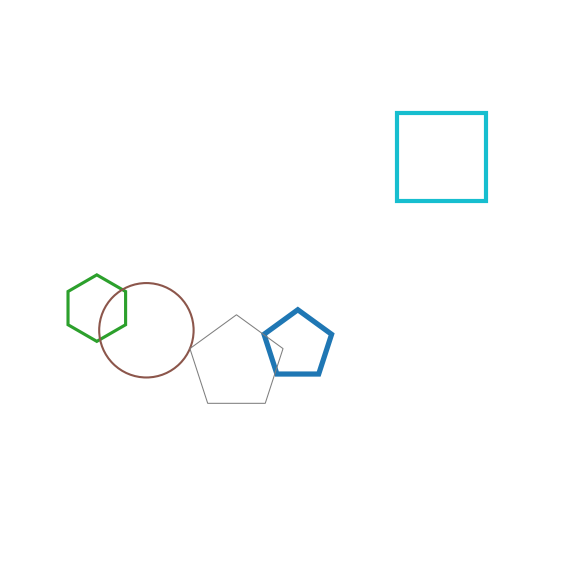[{"shape": "pentagon", "thickness": 2.5, "radius": 0.31, "center": [0.516, 0.401]}, {"shape": "hexagon", "thickness": 1.5, "radius": 0.29, "center": [0.168, 0.466]}, {"shape": "circle", "thickness": 1, "radius": 0.41, "center": [0.254, 0.427]}, {"shape": "pentagon", "thickness": 0.5, "radius": 0.42, "center": [0.409, 0.369]}, {"shape": "square", "thickness": 2, "radius": 0.38, "center": [0.764, 0.727]}]